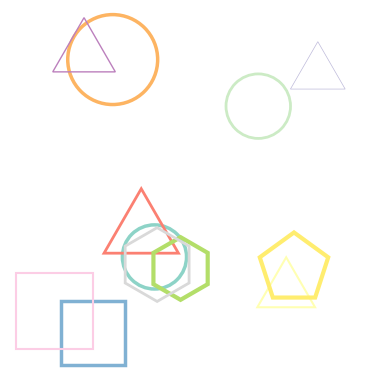[{"shape": "circle", "thickness": 2.5, "radius": 0.42, "center": [0.401, 0.333]}, {"shape": "triangle", "thickness": 1.5, "radius": 0.43, "center": [0.743, 0.245]}, {"shape": "triangle", "thickness": 0.5, "radius": 0.41, "center": [0.825, 0.81]}, {"shape": "triangle", "thickness": 2, "radius": 0.56, "center": [0.367, 0.398]}, {"shape": "square", "thickness": 2.5, "radius": 0.41, "center": [0.242, 0.136]}, {"shape": "circle", "thickness": 2.5, "radius": 0.58, "center": [0.293, 0.845]}, {"shape": "hexagon", "thickness": 3, "radius": 0.41, "center": [0.469, 0.303]}, {"shape": "square", "thickness": 1.5, "radius": 0.49, "center": [0.142, 0.193]}, {"shape": "hexagon", "thickness": 2, "radius": 0.48, "center": [0.408, 0.313]}, {"shape": "triangle", "thickness": 1, "radius": 0.47, "center": [0.218, 0.86]}, {"shape": "circle", "thickness": 2, "radius": 0.42, "center": [0.671, 0.724]}, {"shape": "pentagon", "thickness": 3, "radius": 0.47, "center": [0.764, 0.303]}]